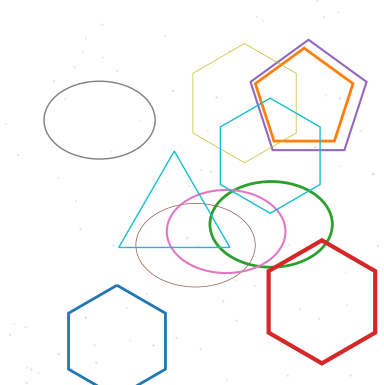[{"shape": "hexagon", "thickness": 2, "radius": 0.73, "center": [0.304, 0.114]}, {"shape": "pentagon", "thickness": 2, "radius": 0.67, "center": [0.79, 0.741]}, {"shape": "oval", "thickness": 2, "radius": 0.79, "center": [0.704, 0.417]}, {"shape": "hexagon", "thickness": 3, "radius": 0.8, "center": [0.836, 0.216]}, {"shape": "pentagon", "thickness": 1.5, "radius": 0.79, "center": [0.801, 0.738]}, {"shape": "oval", "thickness": 0.5, "radius": 0.78, "center": [0.508, 0.363]}, {"shape": "oval", "thickness": 1.5, "radius": 0.77, "center": [0.587, 0.399]}, {"shape": "oval", "thickness": 1, "radius": 0.72, "center": [0.259, 0.688]}, {"shape": "hexagon", "thickness": 0.5, "radius": 0.77, "center": [0.635, 0.732]}, {"shape": "hexagon", "thickness": 1, "radius": 0.75, "center": [0.702, 0.596]}, {"shape": "triangle", "thickness": 1, "radius": 0.83, "center": [0.453, 0.441]}]